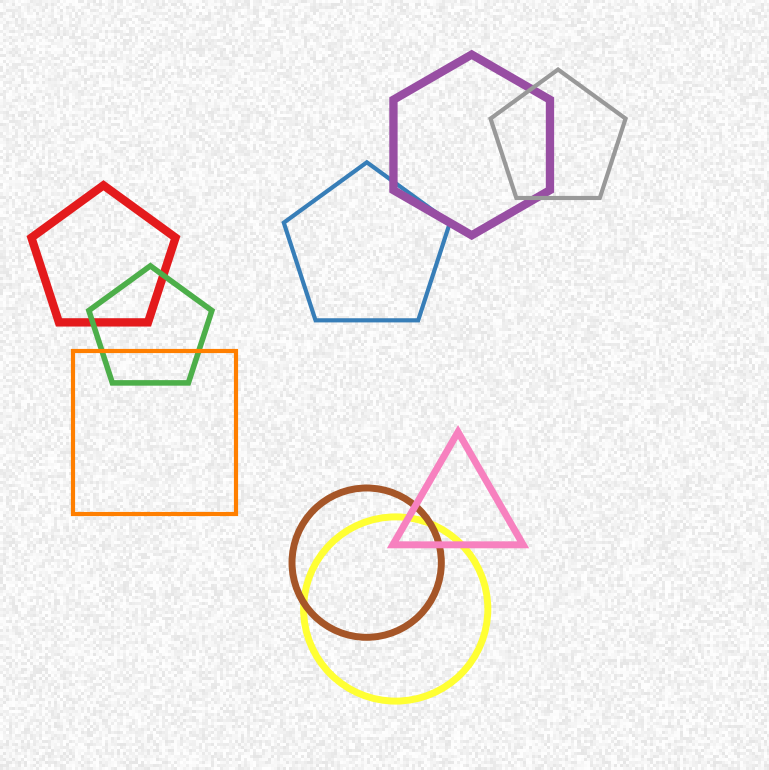[{"shape": "pentagon", "thickness": 3, "radius": 0.49, "center": [0.134, 0.661]}, {"shape": "pentagon", "thickness": 1.5, "radius": 0.57, "center": [0.476, 0.676]}, {"shape": "pentagon", "thickness": 2, "radius": 0.42, "center": [0.195, 0.571]}, {"shape": "hexagon", "thickness": 3, "radius": 0.59, "center": [0.613, 0.812]}, {"shape": "square", "thickness": 1.5, "radius": 0.53, "center": [0.2, 0.438]}, {"shape": "circle", "thickness": 2.5, "radius": 0.6, "center": [0.514, 0.209]}, {"shape": "circle", "thickness": 2.5, "radius": 0.48, "center": [0.476, 0.269]}, {"shape": "triangle", "thickness": 2.5, "radius": 0.49, "center": [0.595, 0.341]}, {"shape": "pentagon", "thickness": 1.5, "radius": 0.46, "center": [0.725, 0.817]}]